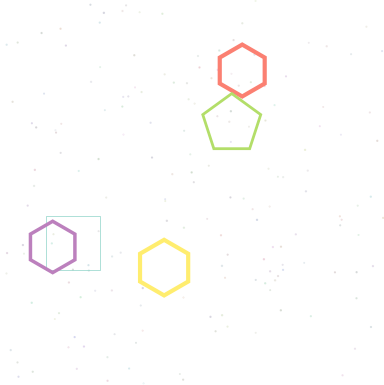[{"shape": "square", "thickness": 0.5, "radius": 0.35, "center": [0.189, 0.369]}, {"shape": "hexagon", "thickness": 3, "radius": 0.34, "center": [0.629, 0.817]}, {"shape": "pentagon", "thickness": 2, "radius": 0.4, "center": [0.602, 0.678]}, {"shape": "hexagon", "thickness": 2.5, "radius": 0.33, "center": [0.137, 0.359]}, {"shape": "hexagon", "thickness": 3, "radius": 0.36, "center": [0.426, 0.305]}]